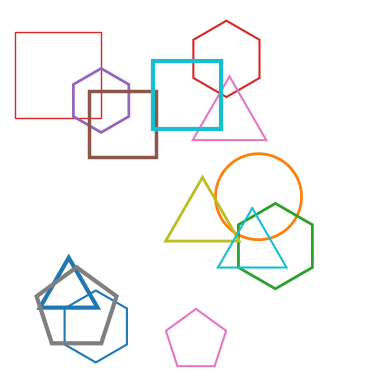[{"shape": "hexagon", "thickness": 1.5, "radius": 0.47, "center": [0.249, 0.152]}, {"shape": "triangle", "thickness": 3, "radius": 0.43, "center": [0.179, 0.244]}, {"shape": "circle", "thickness": 2, "radius": 0.56, "center": [0.671, 0.489]}, {"shape": "hexagon", "thickness": 2, "radius": 0.55, "center": [0.715, 0.361]}, {"shape": "hexagon", "thickness": 1.5, "radius": 0.5, "center": [0.588, 0.847]}, {"shape": "square", "thickness": 1, "radius": 0.56, "center": [0.152, 0.804]}, {"shape": "hexagon", "thickness": 2, "radius": 0.42, "center": [0.263, 0.739]}, {"shape": "square", "thickness": 2.5, "radius": 0.43, "center": [0.318, 0.678]}, {"shape": "triangle", "thickness": 1.5, "radius": 0.55, "center": [0.596, 0.691]}, {"shape": "pentagon", "thickness": 1.5, "radius": 0.41, "center": [0.509, 0.115]}, {"shape": "pentagon", "thickness": 3, "radius": 0.55, "center": [0.199, 0.197]}, {"shape": "triangle", "thickness": 2, "radius": 0.55, "center": [0.526, 0.429]}, {"shape": "square", "thickness": 3, "radius": 0.44, "center": [0.485, 0.754]}, {"shape": "triangle", "thickness": 1.5, "radius": 0.51, "center": [0.655, 0.357]}]